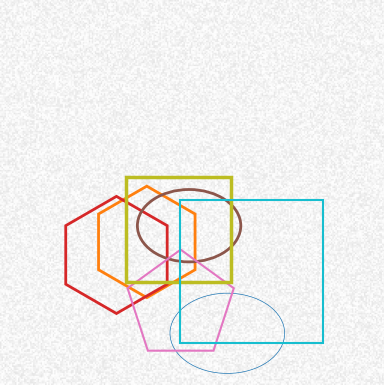[{"shape": "oval", "thickness": 0.5, "radius": 0.74, "center": [0.59, 0.134]}, {"shape": "hexagon", "thickness": 2, "radius": 0.72, "center": [0.381, 0.372]}, {"shape": "hexagon", "thickness": 2, "radius": 0.76, "center": [0.302, 0.338]}, {"shape": "oval", "thickness": 2, "radius": 0.67, "center": [0.491, 0.414]}, {"shape": "pentagon", "thickness": 1.5, "radius": 0.73, "center": [0.469, 0.207]}, {"shape": "square", "thickness": 2.5, "radius": 0.68, "center": [0.463, 0.403]}, {"shape": "square", "thickness": 1.5, "radius": 0.93, "center": [0.653, 0.294]}]